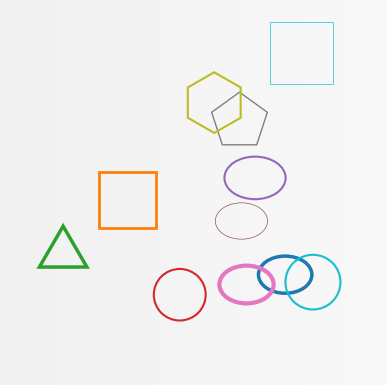[{"shape": "oval", "thickness": 2.5, "radius": 0.34, "center": [0.736, 0.287]}, {"shape": "square", "thickness": 2, "radius": 0.37, "center": [0.33, 0.481]}, {"shape": "triangle", "thickness": 2.5, "radius": 0.35, "center": [0.163, 0.342]}, {"shape": "circle", "thickness": 1.5, "radius": 0.33, "center": [0.464, 0.234]}, {"shape": "oval", "thickness": 1.5, "radius": 0.39, "center": [0.658, 0.538]}, {"shape": "oval", "thickness": 0.5, "radius": 0.34, "center": [0.623, 0.426]}, {"shape": "oval", "thickness": 3, "radius": 0.35, "center": [0.636, 0.261]}, {"shape": "pentagon", "thickness": 1, "radius": 0.38, "center": [0.618, 0.685]}, {"shape": "hexagon", "thickness": 1.5, "radius": 0.39, "center": [0.553, 0.734]}, {"shape": "square", "thickness": 0.5, "radius": 0.4, "center": [0.778, 0.862]}, {"shape": "circle", "thickness": 1.5, "radius": 0.36, "center": [0.808, 0.267]}]